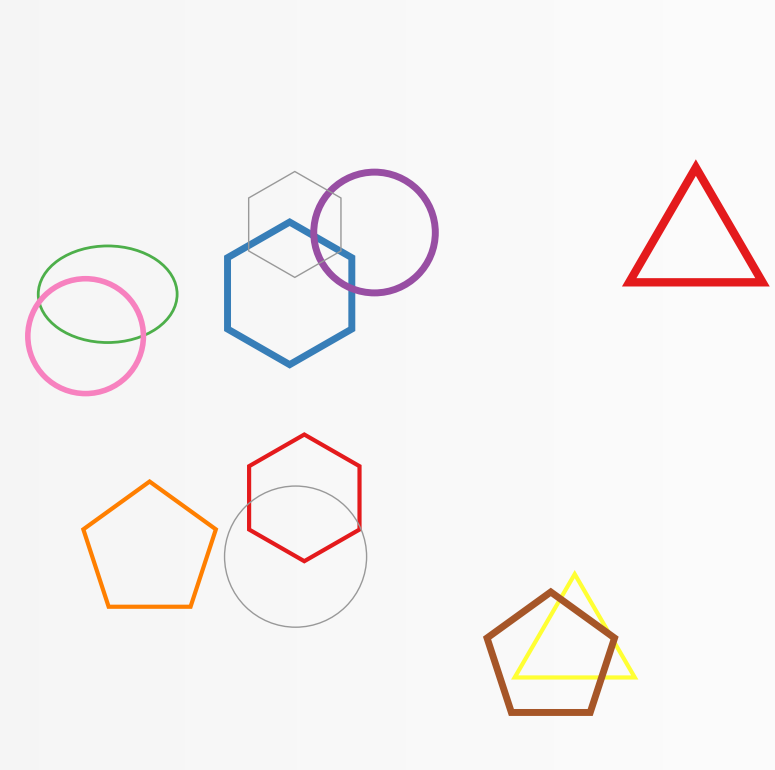[{"shape": "hexagon", "thickness": 1.5, "radius": 0.41, "center": [0.393, 0.353]}, {"shape": "triangle", "thickness": 3, "radius": 0.5, "center": [0.898, 0.683]}, {"shape": "hexagon", "thickness": 2.5, "radius": 0.46, "center": [0.374, 0.619]}, {"shape": "oval", "thickness": 1, "radius": 0.45, "center": [0.139, 0.618]}, {"shape": "circle", "thickness": 2.5, "radius": 0.39, "center": [0.483, 0.698]}, {"shape": "pentagon", "thickness": 1.5, "radius": 0.45, "center": [0.193, 0.285]}, {"shape": "triangle", "thickness": 1.5, "radius": 0.45, "center": [0.742, 0.165]}, {"shape": "pentagon", "thickness": 2.5, "radius": 0.43, "center": [0.711, 0.145]}, {"shape": "circle", "thickness": 2, "radius": 0.37, "center": [0.11, 0.563]}, {"shape": "hexagon", "thickness": 0.5, "radius": 0.34, "center": [0.38, 0.708]}, {"shape": "circle", "thickness": 0.5, "radius": 0.46, "center": [0.381, 0.277]}]